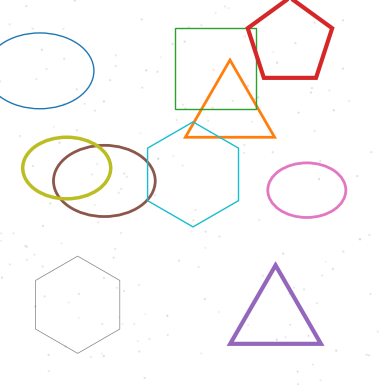[{"shape": "oval", "thickness": 1, "radius": 0.7, "center": [0.103, 0.816]}, {"shape": "triangle", "thickness": 2, "radius": 0.67, "center": [0.597, 0.71]}, {"shape": "square", "thickness": 1, "radius": 0.53, "center": [0.56, 0.822]}, {"shape": "pentagon", "thickness": 3, "radius": 0.58, "center": [0.753, 0.891]}, {"shape": "triangle", "thickness": 3, "radius": 0.68, "center": [0.716, 0.175]}, {"shape": "oval", "thickness": 2, "radius": 0.66, "center": [0.271, 0.53]}, {"shape": "oval", "thickness": 2, "radius": 0.51, "center": [0.797, 0.506]}, {"shape": "hexagon", "thickness": 0.5, "radius": 0.63, "center": [0.202, 0.208]}, {"shape": "oval", "thickness": 2.5, "radius": 0.57, "center": [0.173, 0.564]}, {"shape": "hexagon", "thickness": 1, "radius": 0.68, "center": [0.501, 0.547]}]